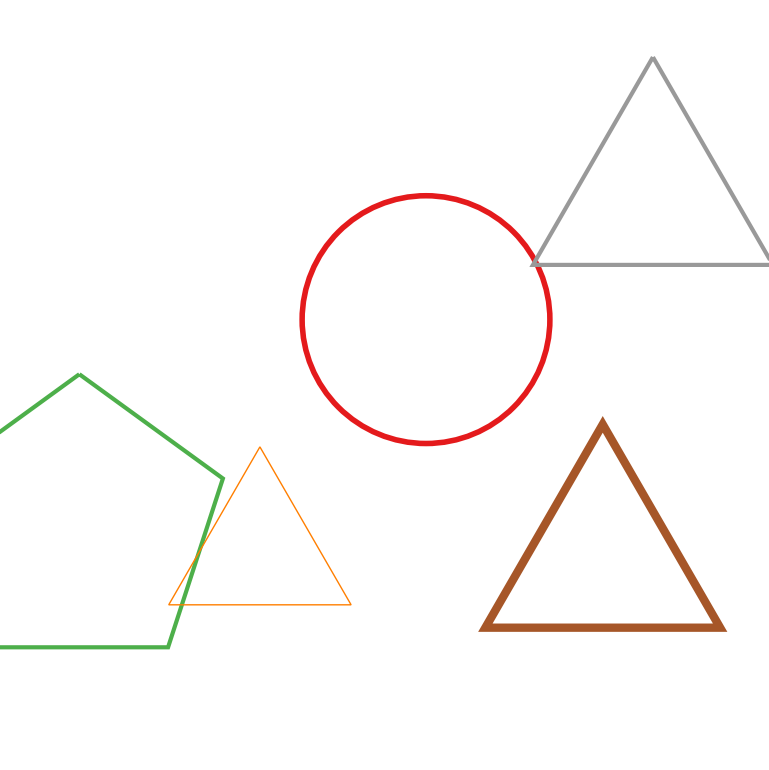[{"shape": "circle", "thickness": 2, "radius": 0.8, "center": [0.553, 0.585]}, {"shape": "pentagon", "thickness": 1.5, "radius": 0.98, "center": [0.103, 0.318]}, {"shape": "triangle", "thickness": 0.5, "radius": 0.68, "center": [0.338, 0.283]}, {"shape": "triangle", "thickness": 3, "radius": 0.88, "center": [0.783, 0.273]}, {"shape": "triangle", "thickness": 1.5, "radius": 0.9, "center": [0.848, 0.746]}]